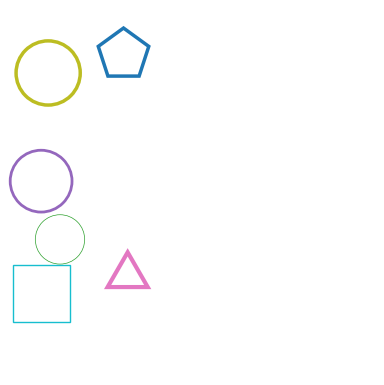[{"shape": "pentagon", "thickness": 2.5, "radius": 0.34, "center": [0.321, 0.858]}, {"shape": "circle", "thickness": 0.5, "radius": 0.32, "center": [0.156, 0.378]}, {"shape": "circle", "thickness": 2, "radius": 0.4, "center": [0.107, 0.529]}, {"shape": "triangle", "thickness": 3, "radius": 0.3, "center": [0.332, 0.284]}, {"shape": "circle", "thickness": 2.5, "radius": 0.42, "center": [0.125, 0.81]}, {"shape": "square", "thickness": 1, "radius": 0.37, "center": [0.107, 0.237]}]